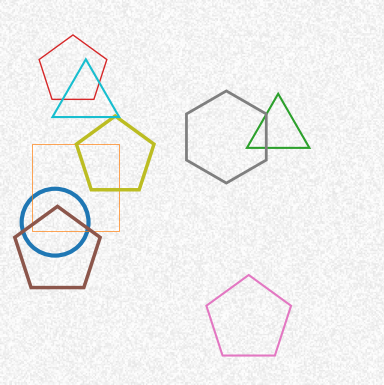[{"shape": "circle", "thickness": 3, "radius": 0.43, "center": [0.143, 0.423]}, {"shape": "square", "thickness": 0.5, "radius": 0.57, "center": [0.196, 0.513]}, {"shape": "triangle", "thickness": 1.5, "radius": 0.47, "center": [0.723, 0.663]}, {"shape": "pentagon", "thickness": 1, "radius": 0.46, "center": [0.19, 0.817]}, {"shape": "pentagon", "thickness": 2.5, "radius": 0.58, "center": [0.149, 0.347]}, {"shape": "pentagon", "thickness": 1.5, "radius": 0.58, "center": [0.646, 0.17]}, {"shape": "hexagon", "thickness": 2, "radius": 0.6, "center": [0.588, 0.644]}, {"shape": "pentagon", "thickness": 2.5, "radius": 0.53, "center": [0.299, 0.593]}, {"shape": "triangle", "thickness": 1.5, "radius": 0.5, "center": [0.223, 0.746]}]